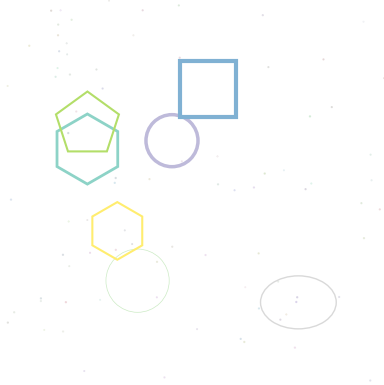[{"shape": "hexagon", "thickness": 2, "radius": 0.46, "center": [0.227, 0.613]}, {"shape": "circle", "thickness": 2.5, "radius": 0.34, "center": [0.447, 0.635]}, {"shape": "square", "thickness": 3, "radius": 0.36, "center": [0.54, 0.769]}, {"shape": "pentagon", "thickness": 1.5, "radius": 0.43, "center": [0.227, 0.676]}, {"shape": "oval", "thickness": 1, "radius": 0.49, "center": [0.775, 0.215]}, {"shape": "circle", "thickness": 0.5, "radius": 0.41, "center": [0.357, 0.271]}, {"shape": "hexagon", "thickness": 1.5, "radius": 0.37, "center": [0.305, 0.4]}]